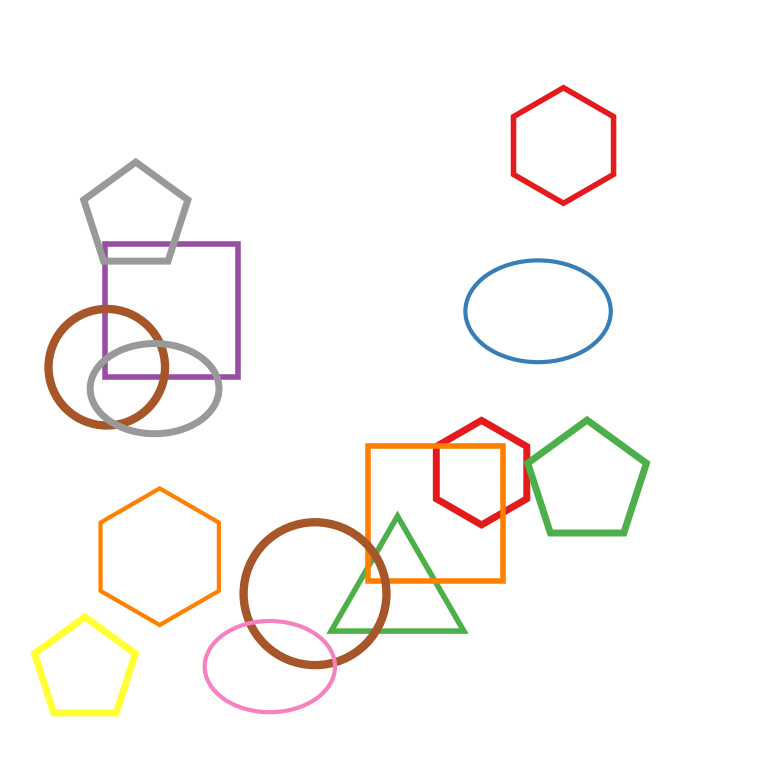[{"shape": "hexagon", "thickness": 2.5, "radius": 0.34, "center": [0.625, 0.386]}, {"shape": "hexagon", "thickness": 2, "radius": 0.38, "center": [0.732, 0.811]}, {"shape": "oval", "thickness": 1.5, "radius": 0.47, "center": [0.699, 0.596]}, {"shape": "pentagon", "thickness": 2.5, "radius": 0.41, "center": [0.762, 0.373]}, {"shape": "triangle", "thickness": 2, "radius": 0.5, "center": [0.516, 0.23]}, {"shape": "square", "thickness": 2, "radius": 0.43, "center": [0.223, 0.597]}, {"shape": "hexagon", "thickness": 1.5, "radius": 0.44, "center": [0.207, 0.277]}, {"shape": "square", "thickness": 2, "radius": 0.44, "center": [0.565, 0.333]}, {"shape": "pentagon", "thickness": 2.5, "radius": 0.34, "center": [0.11, 0.13]}, {"shape": "circle", "thickness": 3, "radius": 0.38, "center": [0.139, 0.523]}, {"shape": "circle", "thickness": 3, "radius": 0.46, "center": [0.409, 0.229]}, {"shape": "oval", "thickness": 1.5, "radius": 0.42, "center": [0.35, 0.134]}, {"shape": "pentagon", "thickness": 2.5, "radius": 0.36, "center": [0.176, 0.718]}, {"shape": "oval", "thickness": 2.5, "radius": 0.42, "center": [0.201, 0.495]}]